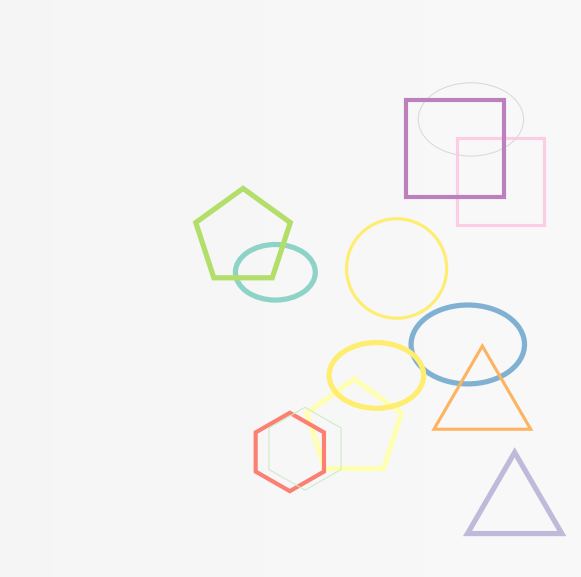[{"shape": "oval", "thickness": 2.5, "radius": 0.34, "center": [0.474, 0.528]}, {"shape": "pentagon", "thickness": 2.5, "radius": 0.43, "center": [0.609, 0.257]}, {"shape": "triangle", "thickness": 2.5, "radius": 0.47, "center": [0.885, 0.122]}, {"shape": "hexagon", "thickness": 2, "radius": 0.34, "center": [0.499, 0.216]}, {"shape": "oval", "thickness": 2.5, "radius": 0.49, "center": [0.805, 0.403]}, {"shape": "triangle", "thickness": 1.5, "radius": 0.48, "center": [0.83, 0.304]}, {"shape": "pentagon", "thickness": 2.5, "radius": 0.43, "center": [0.418, 0.587]}, {"shape": "square", "thickness": 1.5, "radius": 0.38, "center": [0.862, 0.685]}, {"shape": "oval", "thickness": 0.5, "radius": 0.45, "center": [0.81, 0.792]}, {"shape": "square", "thickness": 2, "radius": 0.42, "center": [0.783, 0.742]}, {"shape": "hexagon", "thickness": 0.5, "radius": 0.36, "center": [0.525, 0.222]}, {"shape": "circle", "thickness": 1.5, "radius": 0.43, "center": [0.682, 0.534]}, {"shape": "oval", "thickness": 2.5, "radius": 0.41, "center": [0.648, 0.349]}]